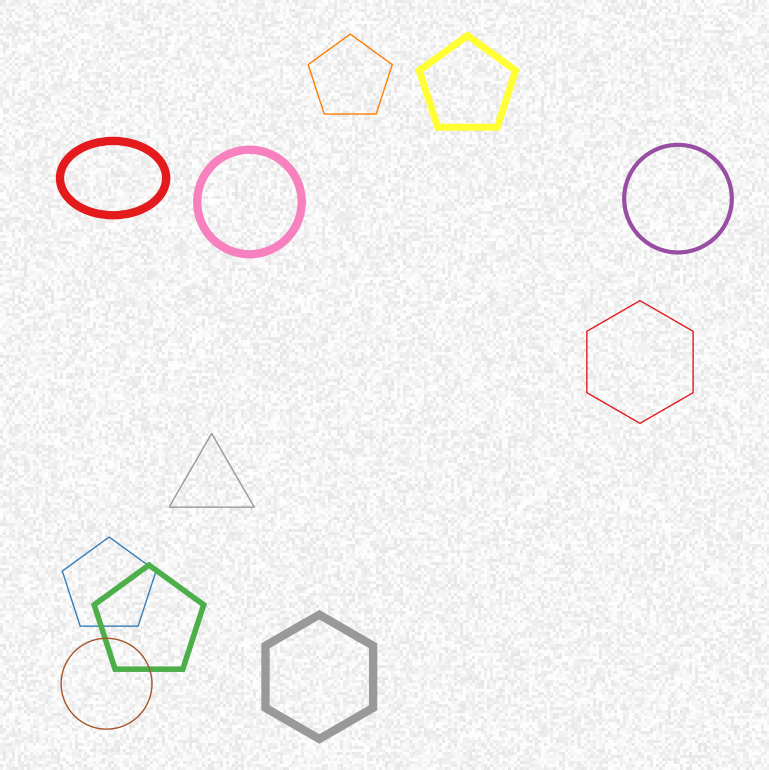[{"shape": "hexagon", "thickness": 0.5, "radius": 0.4, "center": [0.831, 0.53]}, {"shape": "oval", "thickness": 3, "radius": 0.34, "center": [0.147, 0.769]}, {"shape": "pentagon", "thickness": 0.5, "radius": 0.32, "center": [0.142, 0.239]}, {"shape": "pentagon", "thickness": 2, "radius": 0.37, "center": [0.193, 0.191]}, {"shape": "circle", "thickness": 1.5, "radius": 0.35, "center": [0.881, 0.742]}, {"shape": "pentagon", "thickness": 0.5, "radius": 0.29, "center": [0.455, 0.898]}, {"shape": "pentagon", "thickness": 2.5, "radius": 0.33, "center": [0.607, 0.888]}, {"shape": "circle", "thickness": 0.5, "radius": 0.3, "center": [0.138, 0.112]}, {"shape": "circle", "thickness": 3, "radius": 0.34, "center": [0.324, 0.738]}, {"shape": "hexagon", "thickness": 3, "radius": 0.4, "center": [0.415, 0.121]}, {"shape": "triangle", "thickness": 0.5, "radius": 0.32, "center": [0.275, 0.373]}]